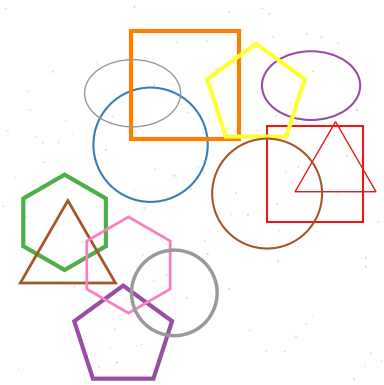[{"shape": "square", "thickness": 1.5, "radius": 0.62, "center": [0.818, 0.549]}, {"shape": "triangle", "thickness": 1, "radius": 0.61, "center": [0.872, 0.563]}, {"shape": "circle", "thickness": 1.5, "radius": 0.74, "center": [0.391, 0.624]}, {"shape": "hexagon", "thickness": 3, "radius": 0.62, "center": [0.168, 0.423]}, {"shape": "pentagon", "thickness": 3, "radius": 0.67, "center": [0.32, 0.125]}, {"shape": "oval", "thickness": 1.5, "radius": 0.64, "center": [0.808, 0.778]}, {"shape": "square", "thickness": 3, "radius": 0.7, "center": [0.481, 0.779]}, {"shape": "pentagon", "thickness": 3, "radius": 0.67, "center": [0.665, 0.753]}, {"shape": "triangle", "thickness": 2, "radius": 0.71, "center": [0.176, 0.336]}, {"shape": "circle", "thickness": 1.5, "radius": 0.71, "center": [0.694, 0.497]}, {"shape": "hexagon", "thickness": 2, "radius": 0.62, "center": [0.334, 0.312]}, {"shape": "oval", "thickness": 1, "radius": 0.62, "center": [0.344, 0.758]}, {"shape": "circle", "thickness": 2.5, "radius": 0.56, "center": [0.453, 0.239]}]